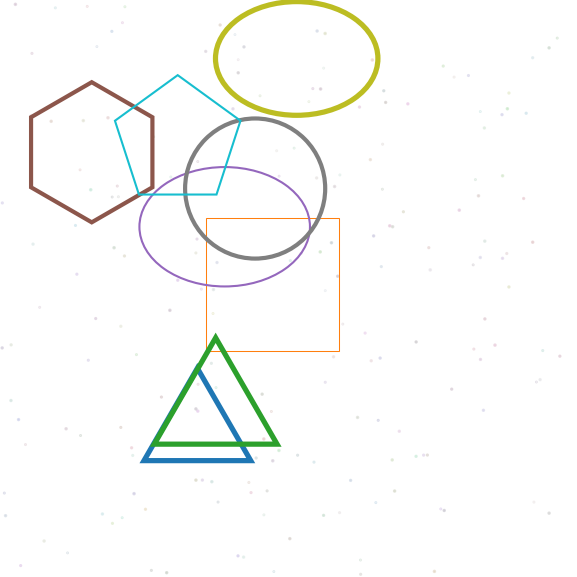[{"shape": "triangle", "thickness": 2.5, "radius": 0.53, "center": [0.342, 0.255]}, {"shape": "square", "thickness": 0.5, "radius": 0.58, "center": [0.472, 0.506]}, {"shape": "triangle", "thickness": 2.5, "radius": 0.61, "center": [0.373, 0.291]}, {"shape": "oval", "thickness": 1, "radius": 0.74, "center": [0.389, 0.606]}, {"shape": "hexagon", "thickness": 2, "radius": 0.61, "center": [0.159, 0.735]}, {"shape": "circle", "thickness": 2, "radius": 0.61, "center": [0.442, 0.673]}, {"shape": "oval", "thickness": 2.5, "radius": 0.7, "center": [0.514, 0.898]}, {"shape": "pentagon", "thickness": 1, "radius": 0.57, "center": [0.308, 0.755]}]